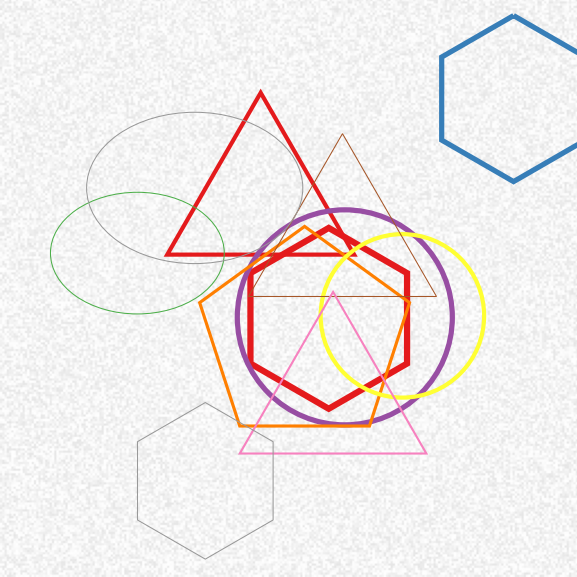[{"shape": "hexagon", "thickness": 3, "radius": 0.78, "center": [0.569, 0.448]}, {"shape": "triangle", "thickness": 2, "radius": 0.93, "center": [0.451, 0.652]}, {"shape": "hexagon", "thickness": 2.5, "radius": 0.72, "center": [0.889, 0.828]}, {"shape": "oval", "thickness": 0.5, "radius": 0.75, "center": [0.238, 0.561]}, {"shape": "circle", "thickness": 2.5, "radius": 0.93, "center": [0.597, 0.45]}, {"shape": "pentagon", "thickness": 1.5, "radius": 0.96, "center": [0.527, 0.416]}, {"shape": "circle", "thickness": 2, "radius": 0.71, "center": [0.697, 0.452]}, {"shape": "triangle", "thickness": 0.5, "radius": 0.94, "center": [0.593, 0.58]}, {"shape": "triangle", "thickness": 1, "radius": 0.93, "center": [0.577, 0.307]}, {"shape": "oval", "thickness": 0.5, "radius": 0.94, "center": [0.337, 0.674]}, {"shape": "hexagon", "thickness": 0.5, "radius": 0.68, "center": [0.355, 0.167]}]